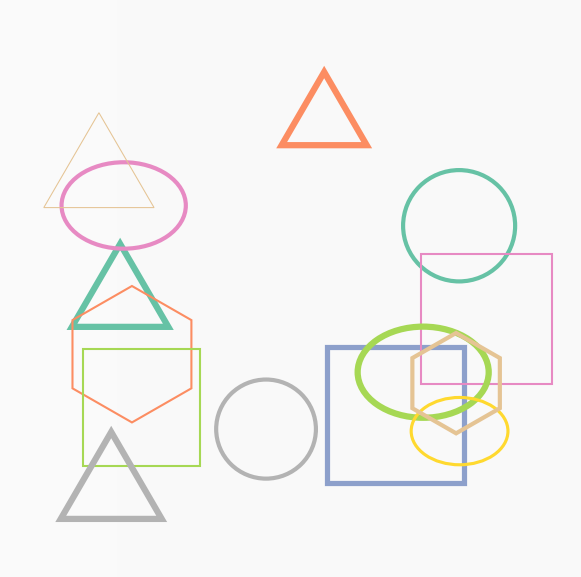[{"shape": "circle", "thickness": 2, "radius": 0.48, "center": [0.79, 0.608]}, {"shape": "triangle", "thickness": 3, "radius": 0.48, "center": [0.207, 0.481]}, {"shape": "triangle", "thickness": 3, "radius": 0.42, "center": [0.558, 0.79]}, {"shape": "hexagon", "thickness": 1, "radius": 0.59, "center": [0.227, 0.386]}, {"shape": "square", "thickness": 2.5, "radius": 0.59, "center": [0.68, 0.28]}, {"shape": "square", "thickness": 1, "radius": 0.56, "center": [0.837, 0.447]}, {"shape": "oval", "thickness": 2, "radius": 0.53, "center": [0.213, 0.643]}, {"shape": "square", "thickness": 1, "radius": 0.5, "center": [0.244, 0.294]}, {"shape": "oval", "thickness": 3, "radius": 0.56, "center": [0.728, 0.355]}, {"shape": "oval", "thickness": 1.5, "radius": 0.42, "center": [0.791, 0.253]}, {"shape": "hexagon", "thickness": 2, "radius": 0.43, "center": [0.785, 0.336]}, {"shape": "triangle", "thickness": 0.5, "radius": 0.55, "center": [0.17, 0.694]}, {"shape": "triangle", "thickness": 3, "radius": 0.5, "center": [0.191, 0.151]}, {"shape": "circle", "thickness": 2, "radius": 0.43, "center": [0.458, 0.256]}]